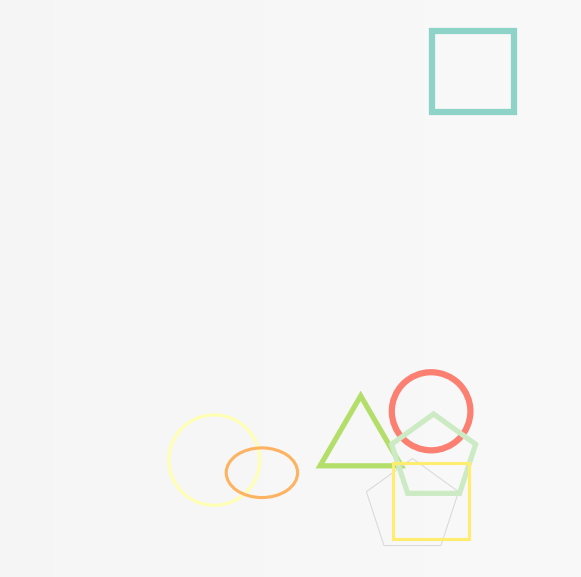[{"shape": "square", "thickness": 3, "radius": 0.35, "center": [0.814, 0.875]}, {"shape": "circle", "thickness": 1.5, "radius": 0.39, "center": [0.369, 0.202]}, {"shape": "circle", "thickness": 3, "radius": 0.34, "center": [0.742, 0.287]}, {"shape": "oval", "thickness": 1.5, "radius": 0.31, "center": [0.451, 0.181]}, {"shape": "triangle", "thickness": 2.5, "radius": 0.4, "center": [0.621, 0.233]}, {"shape": "pentagon", "thickness": 0.5, "radius": 0.42, "center": [0.71, 0.122]}, {"shape": "pentagon", "thickness": 2.5, "radius": 0.38, "center": [0.746, 0.206]}, {"shape": "square", "thickness": 1.5, "radius": 0.33, "center": [0.742, 0.132]}]